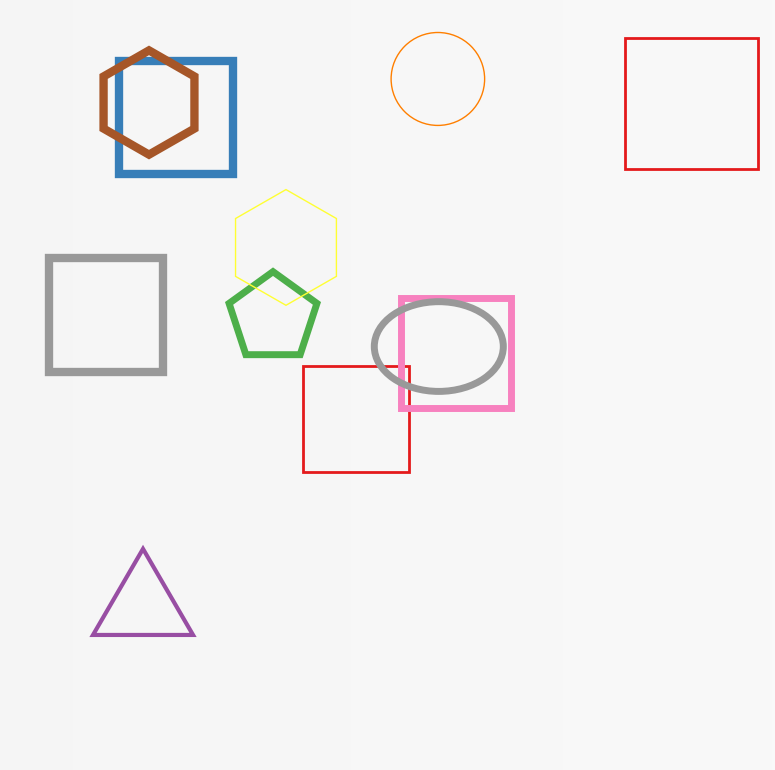[{"shape": "square", "thickness": 1, "radius": 0.43, "center": [0.892, 0.865]}, {"shape": "square", "thickness": 1, "radius": 0.34, "center": [0.459, 0.456]}, {"shape": "square", "thickness": 3, "radius": 0.37, "center": [0.227, 0.847]}, {"shape": "pentagon", "thickness": 2.5, "radius": 0.3, "center": [0.352, 0.588]}, {"shape": "triangle", "thickness": 1.5, "radius": 0.37, "center": [0.185, 0.213]}, {"shape": "circle", "thickness": 0.5, "radius": 0.3, "center": [0.565, 0.897]}, {"shape": "hexagon", "thickness": 0.5, "radius": 0.38, "center": [0.369, 0.679]}, {"shape": "hexagon", "thickness": 3, "radius": 0.34, "center": [0.192, 0.867]}, {"shape": "square", "thickness": 2.5, "radius": 0.36, "center": [0.589, 0.541]}, {"shape": "oval", "thickness": 2.5, "radius": 0.42, "center": [0.566, 0.55]}, {"shape": "square", "thickness": 3, "radius": 0.37, "center": [0.137, 0.591]}]